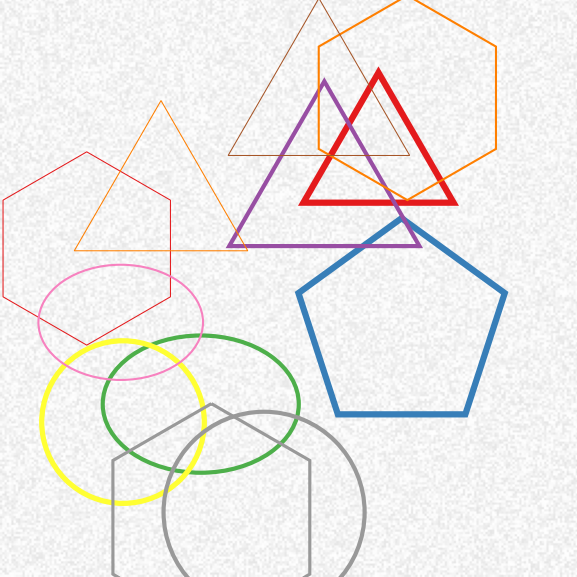[{"shape": "hexagon", "thickness": 0.5, "radius": 0.84, "center": [0.15, 0.569]}, {"shape": "triangle", "thickness": 3, "radius": 0.75, "center": [0.655, 0.723]}, {"shape": "pentagon", "thickness": 3, "radius": 0.94, "center": [0.695, 0.434]}, {"shape": "oval", "thickness": 2, "radius": 0.85, "center": [0.348, 0.299]}, {"shape": "triangle", "thickness": 2, "radius": 0.95, "center": [0.562, 0.668]}, {"shape": "triangle", "thickness": 0.5, "radius": 0.87, "center": [0.279, 0.652]}, {"shape": "hexagon", "thickness": 1, "radius": 0.89, "center": [0.705, 0.83]}, {"shape": "circle", "thickness": 2.5, "radius": 0.7, "center": [0.213, 0.268]}, {"shape": "triangle", "thickness": 0.5, "radius": 0.91, "center": [0.552, 0.821]}, {"shape": "oval", "thickness": 1, "radius": 0.71, "center": [0.209, 0.441]}, {"shape": "circle", "thickness": 2, "radius": 0.87, "center": [0.457, 0.112]}, {"shape": "hexagon", "thickness": 1.5, "radius": 0.98, "center": [0.366, 0.103]}]